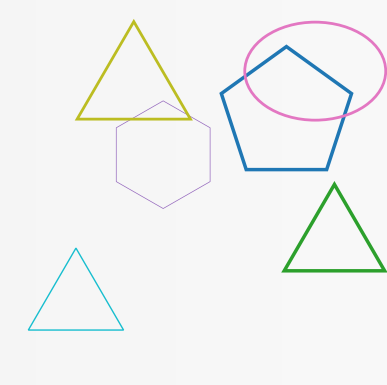[{"shape": "pentagon", "thickness": 2.5, "radius": 0.88, "center": [0.739, 0.702]}, {"shape": "triangle", "thickness": 2.5, "radius": 0.75, "center": [0.863, 0.371]}, {"shape": "hexagon", "thickness": 0.5, "radius": 0.7, "center": [0.421, 0.598]}, {"shape": "oval", "thickness": 2, "radius": 0.91, "center": [0.814, 0.815]}, {"shape": "triangle", "thickness": 2, "radius": 0.84, "center": [0.345, 0.775]}, {"shape": "triangle", "thickness": 1, "radius": 0.71, "center": [0.196, 0.214]}]